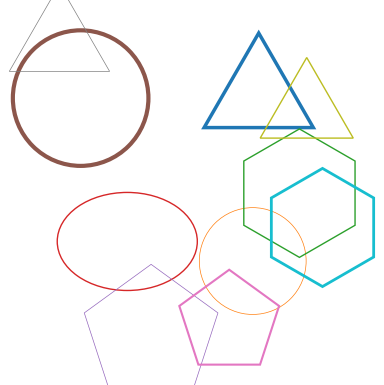[{"shape": "triangle", "thickness": 2.5, "radius": 0.82, "center": [0.672, 0.75]}, {"shape": "circle", "thickness": 0.5, "radius": 0.69, "center": [0.656, 0.322]}, {"shape": "hexagon", "thickness": 1, "radius": 0.83, "center": [0.778, 0.498]}, {"shape": "oval", "thickness": 1, "radius": 0.91, "center": [0.331, 0.373]}, {"shape": "pentagon", "thickness": 0.5, "radius": 0.91, "center": [0.392, 0.131]}, {"shape": "circle", "thickness": 3, "radius": 0.88, "center": [0.209, 0.745]}, {"shape": "pentagon", "thickness": 1.5, "radius": 0.68, "center": [0.595, 0.163]}, {"shape": "triangle", "thickness": 0.5, "radius": 0.75, "center": [0.154, 0.89]}, {"shape": "triangle", "thickness": 1, "radius": 0.7, "center": [0.797, 0.711]}, {"shape": "hexagon", "thickness": 2, "radius": 0.77, "center": [0.838, 0.409]}]